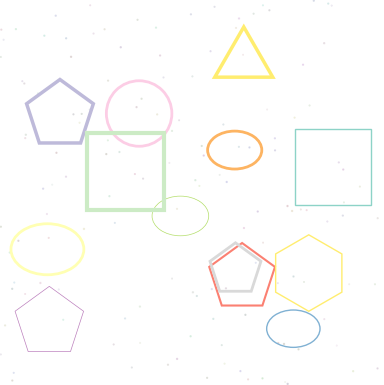[{"shape": "square", "thickness": 1, "radius": 0.49, "center": [0.865, 0.566]}, {"shape": "oval", "thickness": 2, "radius": 0.47, "center": [0.123, 0.353]}, {"shape": "pentagon", "thickness": 2.5, "radius": 0.46, "center": [0.156, 0.702]}, {"shape": "pentagon", "thickness": 1.5, "radius": 0.45, "center": [0.629, 0.279]}, {"shape": "oval", "thickness": 1, "radius": 0.35, "center": [0.762, 0.146]}, {"shape": "oval", "thickness": 2, "radius": 0.35, "center": [0.61, 0.61]}, {"shape": "oval", "thickness": 0.5, "radius": 0.37, "center": [0.469, 0.439]}, {"shape": "circle", "thickness": 2, "radius": 0.43, "center": [0.361, 0.705]}, {"shape": "pentagon", "thickness": 2, "radius": 0.35, "center": [0.612, 0.3]}, {"shape": "pentagon", "thickness": 0.5, "radius": 0.47, "center": [0.128, 0.163]}, {"shape": "square", "thickness": 3, "radius": 0.5, "center": [0.326, 0.555]}, {"shape": "hexagon", "thickness": 1, "radius": 0.5, "center": [0.802, 0.291]}, {"shape": "triangle", "thickness": 2.5, "radius": 0.43, "center": [0.633, 0.843]}]